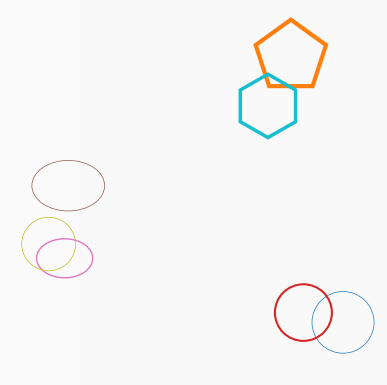[{"shape": "circle", "thickness": 0.5, "radius": 0.4, "center": [0.885, 0.163]}, {"shape": "pentagon", "thickness": 3, "radius": 0.48, "center": [0.751, 0.854]}, {"shape": "circle", "thickness": 1.5, "radius": 0.37, "center": [0.783, 0.188]}, {"shape": "oval", "thickness": 0.5, "radius": 0.47, "center": [0.176, 0.518]}, {"shape": "oval", "thickness": 1, "radius": 0.36, "center": [0.167, 0.329]}, {"shape": "circle", "thickness": 0.5, "radius": 0.35, "center": [0.126, 0.366]}, {"shape": "hexagon", "thickness": 2.5, "radius": 0.41, "center": [0.691, 0.725]}]